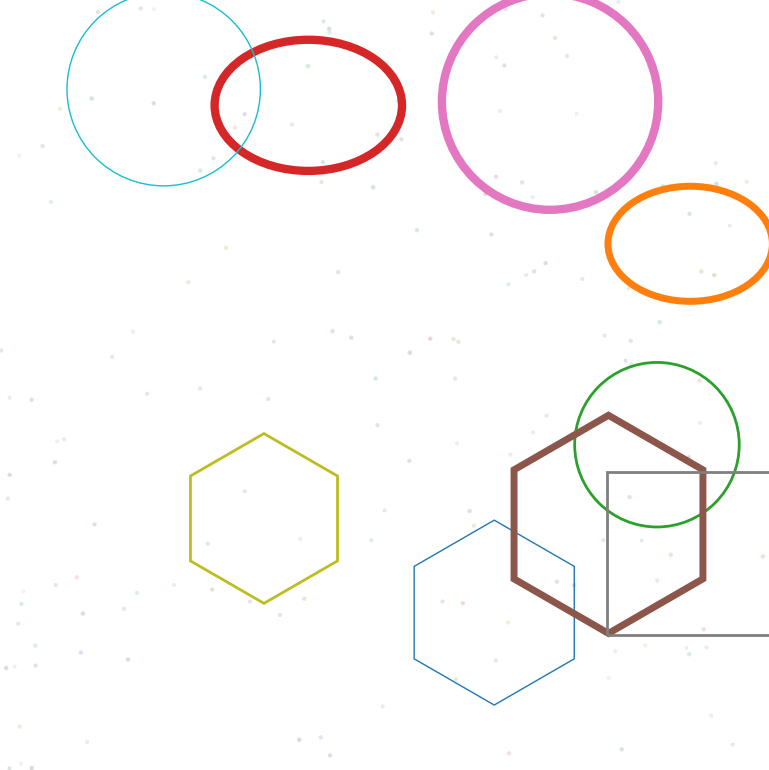[{"shape": "hexagon", "thickness": 0.5, "radius": 0.6, "center": [0.642, 0.204]}, {"shape": "oval", "thickness": 2.5, "radius": 0.53, "center": [0.896, 0.683]}, {"shape": "circle", "thickness": 1, "radius": 0.53, "center": [0.853, 0.422]}, {"shape": "oval", "thickness": 3, "radius": 0.61, "center": [0.4, 0.863]}, {"shape": "hexagon", "thickness": 2.5, "radius": 0.71, "center": [0.79, 0.319]}, {"shape": "circle", "thickness": 3, "radius": 0.7, "center": [0.714, 0.868]}, {"shape": "square", "thickness": 1, "radius": 0.53, "center": [0.895, 0.281]}, {"shape": "hexagon", "thickness": 1, "radius": 0.55, "center": [0.343, 0.327]}, {"shape": "circle", "thickness": 0.5, "radius": 0.63, "center": [0.213, 0.884]}]